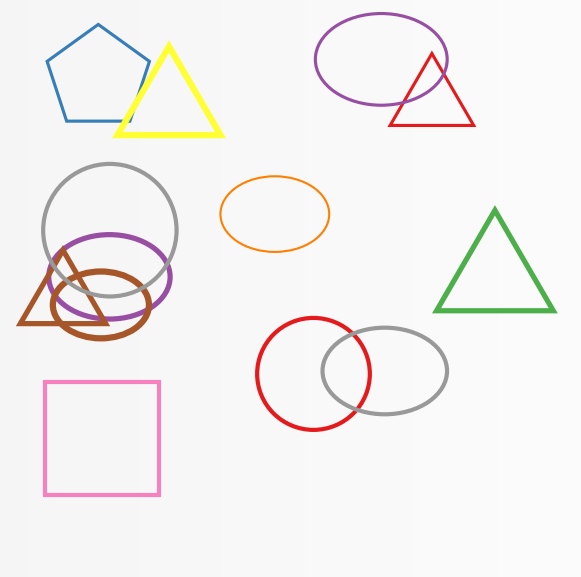[{"shape": "triangle", "thickness": 1.5, "radius": 0.42, "center": [0.743, 0.823]}, {"shape": "circle", "thickness": 2, "radius": 0.48, "center": [0.539, 0.352]}, {"shape": "pentagon", "thickness": 1.5, "radius": 0.46, "center": [0.169, 0.864]}, {"shape": "triangle", "thickness": 2.5, "radius": 0.58, "center": [0.851, 0.519]}, {"shape": "oval", "thickness": 1.5, "radius": 0.57, "center": [0.656, 0.896]}, {"shape": "oval", "thickness": 2.5, "radius": 0.52, "center": [0.188, 0.52]}, {"shape": "oval", "thickness": 1, "radius": 0.47, "center": [0.473, 0.628]}, {"shape": "triangle", "thickness": 3, "radius": 0.51, "center": [0.291, 0.816]}, {"shape": "triangle", "thickness": 2.5, "radius": 0.42, "center": [0.108, 0.481]}, {"shape": "oval", "thickness": 3, "radius": 0.41, "center": [0.174, 0.471]}, {"shape": "square", "thickness": 2, "radius": 0.49, "center": [0.176, 0.24]}, {"shape": "oval", "thickness": 2, "radius": 0.54, "center": [0.662, 0.357]}, {"shape": "circle", "thickness": 2, "radius": 0.57, "center": [0.189, 0.601]}]